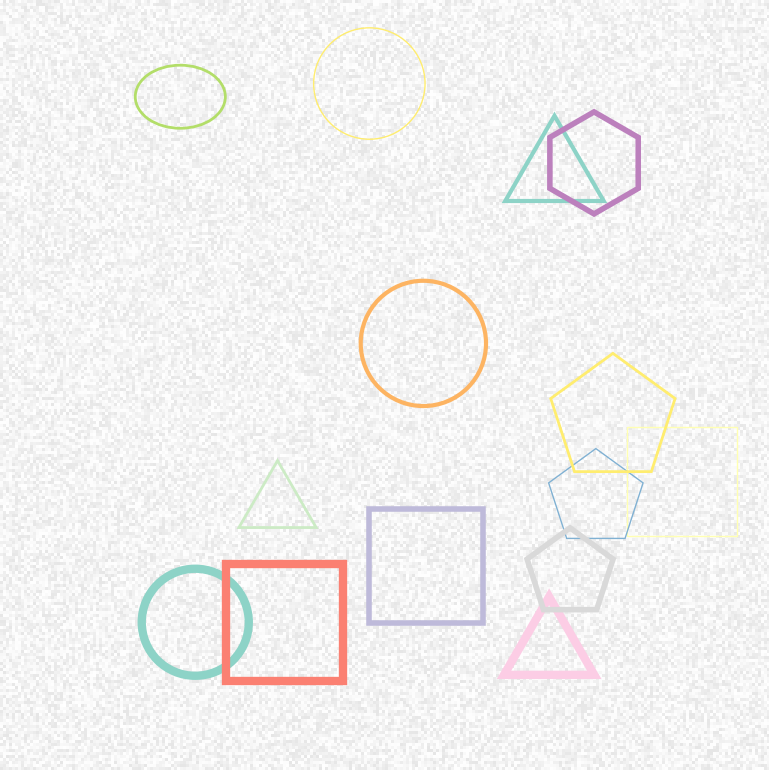[{"shape": "triangle", "thickness": 1.5, "radius": 0.37, "center": [0.72, 0.776]}, {"shape": "circle", "thickness": 3, "radius": 0.35, "center": [0.254, 0.192]}, {"shape": "square", "thickness": 0.5, "radius": 0.36, "center": [0.885, 0.374]}, {"shape": "square", "thickness": 2, "radius": 0.37, "center": [0.553, 0.265]}, {"shape": "square", "thickness": 3, "radius": 0.38, "center": [0.37, 0.191]}, {"shape": "pentagon", "thickness": 0.5, "radius": 0.32, "center": [0.774, 0.353]}, {"shape": "circle", "thickness": 1.5, "radius": 0.41, "center": [0.55, 0.554]}, {"shape": "oval", "thickness": 1, "radius": 0.29, "center": [0.234, 0.874]}, {"shape": "triangle", "thickness": 3, "radius": 0.34, "center": [0.713, 0.157]}, {"shape": "pentagon", "thickness": 2, "radius": 0.29, "center": [0.74, 0.256]}, {"shape": "hexagon", "thickness": 2, "radius": 0.33, "center": [0.771, 0.788]}, {"shape": "triangle", "thickness": 1, "radius": 0.29, "center": [0.36, 0.344]}, {"shape": "circle", "thickness": 0.5, "radius": 0.36, "center": [0.48, 0.892]}, {"shape": "pentagon", "thickness": 1, "radius": 0.42, "center": [0.796, 0.456]}]